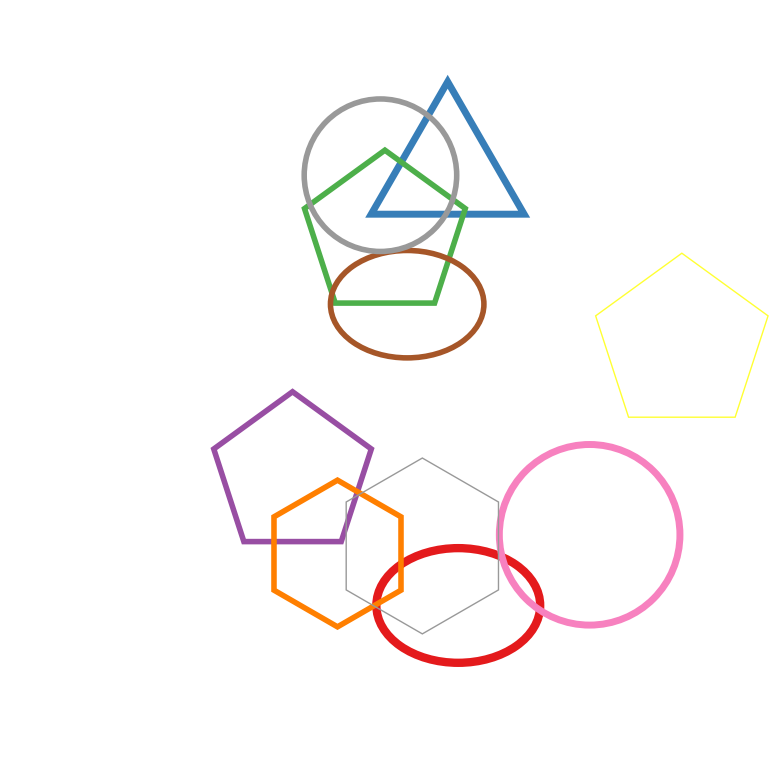[{"shape": "oval", "thickness": 3, "radius": 0.53, "center": [0.595, 0.214]}, {"shape": "triangle", "thickness": 2.5, "radius": 0.57, "center": [0.581, 0.779]}, {"shape": "pentagon", "thickness": 2, "radius": 0.55, "center": [0.5, 0.695]}, {"shape": "pentagon", "thickness": 2, "radius": 0.54, "center": [0.38, 0.384]}, {"shape": "hexagon", "thickness": 2, "radius": 0.48, "center": [0.438, 0.281]}, {"shape": "pentagon", "thickness": 0.5, "radius": 0.59, "center": [0.886, 0.553]}, {"shape": "oval", "thickness": 2, "radius": 0.5, "center": [0.529, 0.605]}, {"shape": "circle", "thickness": 2.5, "radius": 0.59, "center": [0.766, 0.305]}, {"shape": "circle", "thickness": 2, "radius": 0.5, "center": [0.494, 0.772]}, {"shape": "hexagon", "thickness": 0.5, "radius": 0.57, "center": [0.548, 0.291]}]